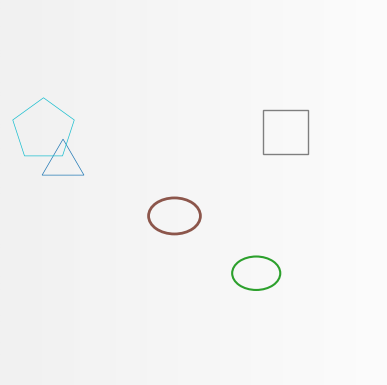[{"shape": "triangle", "thickness": 0.5, "radius": 0.31, "center": [0.163, 0.576]}, {"shape": "oval", "thickness": 1.5, "radius": 0.31, "center": [0.661, 0.29]}, {"shape": "oval", "thickness": 2, "radius": 0.33, "center": [0.45, 0.439]}, {"shape": "square", "thickness": 1, "radius": 0.29, "center": [0.738, 0.657]}, {"shape": "pentagon", "thickness": 0.5, "radius": 0.42, "center": [0.112, 0.663]}]